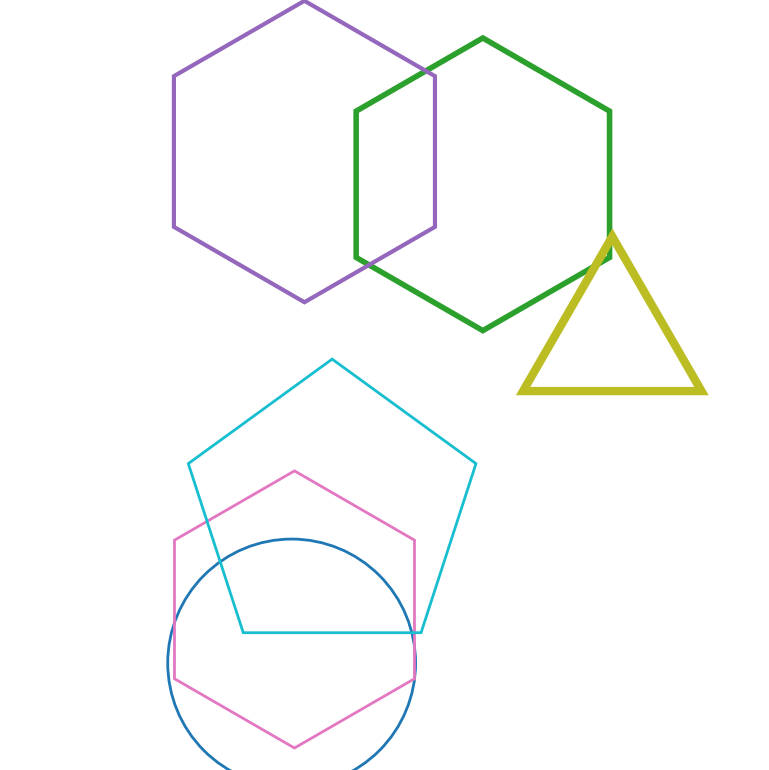[{"shape": "circle", "thickness": 1, "radius": 0.8, "center": [0.379, 0.139]}, {"shape": "hexagon", "thickness": 2, "radius": 0.95, "center": [0.627, 0.761]}, {"shape": "hexagon", "thickness": 1.5, "radius": 0.98, "center": [0.395, 0.803]}, {"shape": "hexagon", "thickness": 1, "radius": 0.9, "center": [0.382, 0.209]}, {"shape": "triangle", "thickness": 3, "radius": 0.67, "center": [0.795, 0.559]}, {"shape": "pentagon", "thickness": 1, "radius": 0.98, "center": [0.431, 0.337]}]